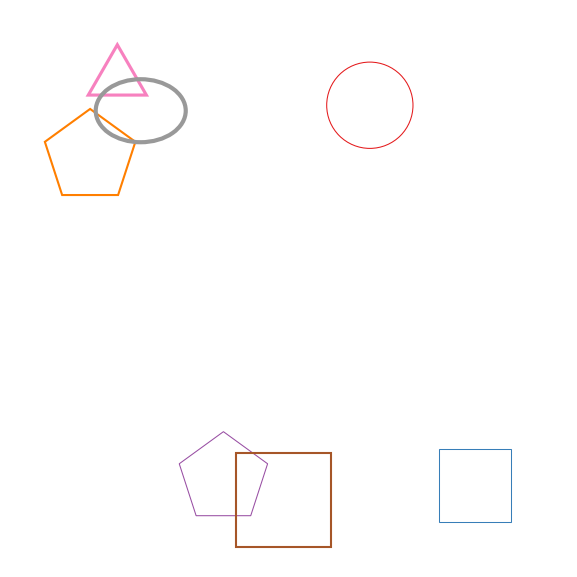[{"shape": "circle", "thickness": 0.5, "radius": 0.37, "center": [0.64, 0.817]}, {"shape": "square", "thickness": 0.5, "radius": 0.31, "center": [0.822, 0.158]}, {"shape": "pentagon", "thickness": 0.5, "radius": 0.4, "center": [0.387, 0.171]}, {"shape": "pentagon", "thickness": 1, "radius": 0.41, "center": [0.156, 0.728]}, {"shape": "square", "thickness": 1, "radius": 0.41, "center": [0.491, 0.133]}, {"shape": "triangle", "thickness": 1.5, "radius": 0.29, "center": [0.203, 0.864]}, {"shape": "oval", "thickness": 2, "radius": 0.39, "center": [0.244, 0.807]}]